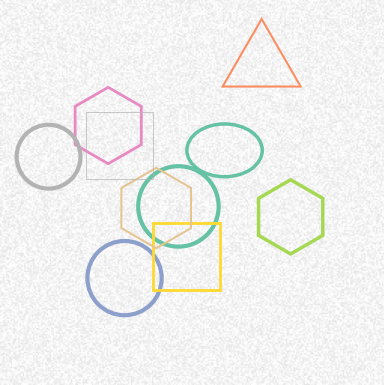[{"shape": "oval", "thickness": 2.5, "radius": 0.49, "center": [0.583, 0.61]}, {"shape": "circle", "thickness": 3, "radius": 0.52, "center": [0.463, 0.464]}, {"shape": "triangle", "thickness": 1.5, "radius": 0.58, "center": [0.68, 0.834]}, {"shape": "circle", "thickness": 3, "radius": 0.48, "center": [0.323, 0.278]}, {"shape": "hexagon", "thickness": 2, "radius": 0.5, "center": [0.281, 0.674]}, {"shape": "hexagon", "thickness": 2.5, "radius": 0.48, "center": [0.755, 0.437]}, {"shape": "square", "thickness": 2, "radius": 0.44, "center": [0.485, 0.335]}, {"shape": "hexagon", "thickness": 1.5, "radius": 0.52, "center": [0.406, 0.46]}, {"shape": "circle", "thickness": 3, "radius": 0.41, "center": [0.126, 0.593]}, {"shape": "square", "thickness": 0.5, "radius": 0.43, "center": [0.31, 0.621]}]